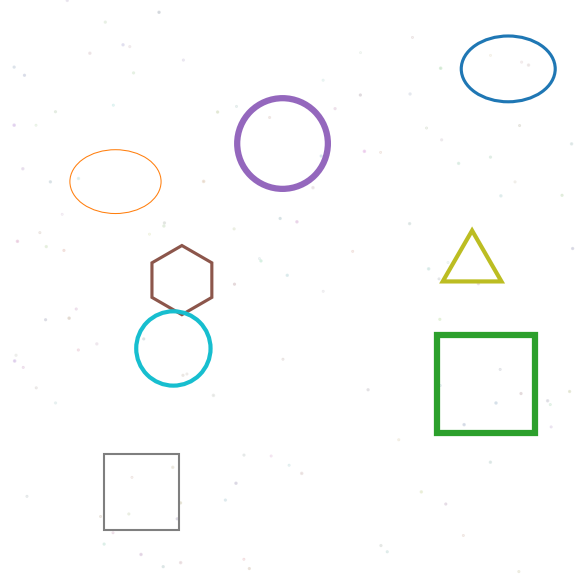[{"shape": "oval", "thickness": 1.5, "radius": 0.41, "center": [0.88, 0.88]}, {"shape": "oval", "thickness": 0.5, "radius": 0.39, "center": [0.2, 0.685]}, {"shape": "square", "thickness": 3, "radius": 0.42, "center": [0.842, 0.333]}, {"shape": "circle", "thickness": 3, "radius": 0.39, "center": [0.489, 0.751]}, {"shape": "hexagon", "thickness": 1.5, "radius": 0.3, "center": [0.315, 0.514]}, {"shape": "square", "thickness": 1, "radius": 0.33, "center": [0.245, 0.147]}, {"shape": "triangle", "thickness": 2, "radius": 0.29, "center": [0.817, 0.541]}, {"shape": "circle", "thickness": 2, "radius": 0.32, "center": [0.3, 0.396]}]